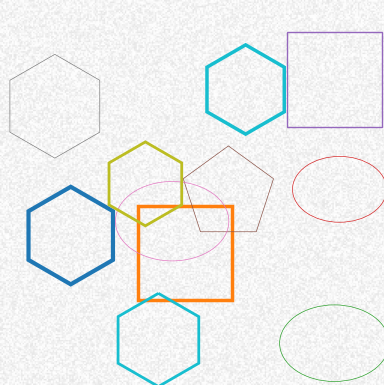[{"shape": "hexagon", "thickness": 3, "radius": 0.63, "center": [0.184, 0.388]}, {"shape": "square", "thickness": 2.5, "radius": 0.61, "center": [0.48, 0.342]}, {"shape": "oval", "thickness": 0.5, "radius": 0.71, "center": [0.868, 0.109]}, {"shape": "oval", "thickness": 0.5, "radius": 0.61, "center": [0.882, 0.508]}, {"shape": "square", "thickness": 1, "radius": 0.62, "center": [0.869, 0.793]}, {"shape": "pentagon", "thickness": 0.5, "radius": 0.62, "center": [0.593, 0.498]}, {"shape": "oval", "thickness": 0.5, "radius": 0.74, "center": [0.447, 0.425]}, {"shape": "hexagon", "thickness": 0.5, "radius": 0.67, "center": [0.142, 0.724]}, {"shape": "hexagon", "thickness": 2, "radius": 0.54, "center": [0.378, 0.522]}, {"shape": "hexagon", "thickness": 2, "radius": 0.61, "center": [0.411, 0.117]}, {"shape": "hexagon", "thickness": 2.5, "radius": 0.58, "center": [0.638, 0.768]}]